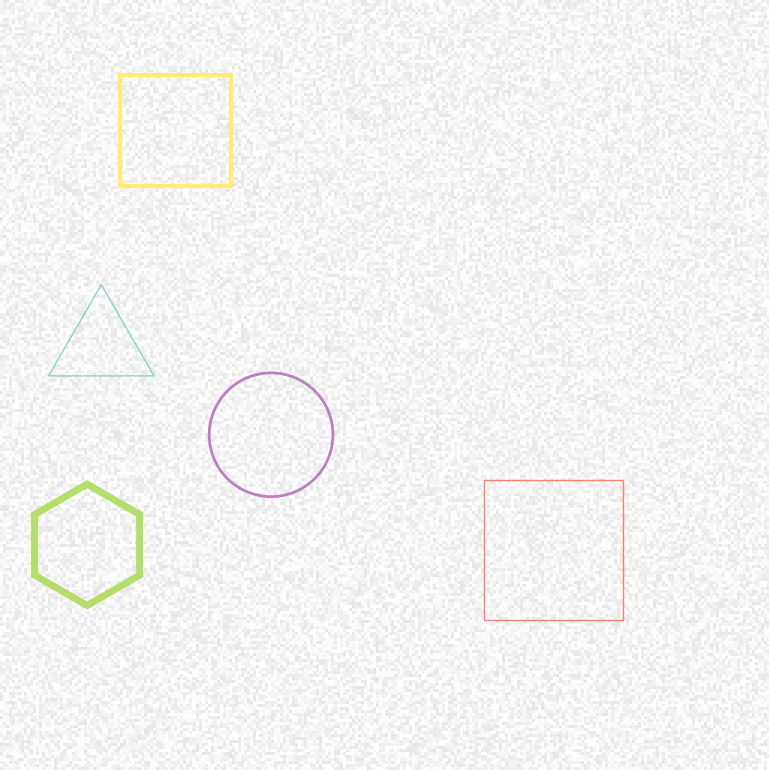[{"shape": "triangle", "thickness": 0.5, "radius": 0.4, "center": [0.132, 0.551]}, {"shape": "square", "thickness": 0.5, "radius": 0.45, "center": [0.719, 0.286]}, {"shape": "hexagon", "thickness": 2.5, "radius": 0.39, "center": [0.113, 0.292]}, {"shape": "circle", "thickness": 1, "radius": 0.4, "center": [0.352, 0.435]}, {"shape": "square", "thickness": 1.5, "radius": 0.36, "center": [0.228, 0.831]}]